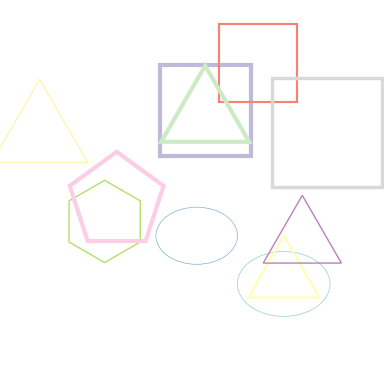[{"shape": "oval", "thickness": 0.5, "radius": 0.6, "center": [0.737, 0.262]}, {"shape": "triangle", "thickness": 1.5, "radius": 0.53, "center": [0.737, 0.281]}, {"shape": "square", "thickness": 3, "radius": 0.59, "center": [0.534, 0.712]}, {"shape": "square", "thickness": 1.5, "radius": 0.51, "center": [0.67, 0.836]}, {"shape": "oval", "thickness": 0.5, "radius": 0.53, "center": [0.511, 0.388]}, {"shape": "hexagon", "thickness": 1, "radius": 0.53, "center": [0.272, 0.425]}, {"shape": "pentagon", "thickness": 3, "radius": 0.64, "center": [0.303, 0.478]}, {"shape": "square", "thickness": 2.5, "radius": 0.71, "center": [0.849, 0.655]}, {"shape": "triangle", "thickness": 1, "radius": 0.59, "center": [0.785, 0.375]}, {"shape": "triangle", "thickness": 3, "radius": 0.66, "center": [0.533, 0.698]}, {"shape": "triangle", "thickness": 0.5, "radius": 0.72, "center": [0.103, 0.649]}]